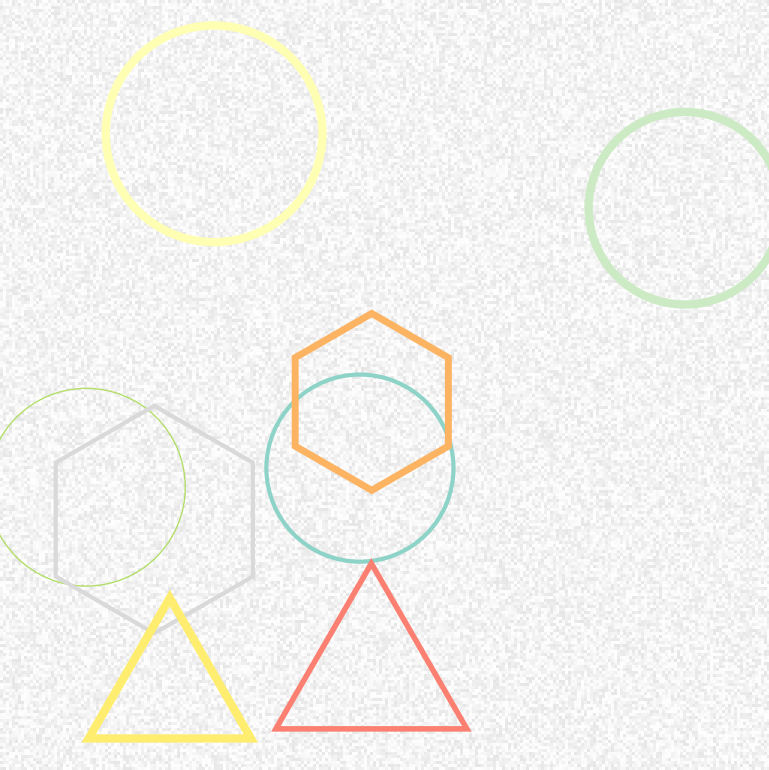[{"shape": "circle", "thickness": 1.5, "radius": 0.61, "center": [0.467, 0.392]}, {"shape": "circle", "thickness": 3, "radius": 0.7, "center": [0.278, 0.826]}, {"shape": "triangle", "thickness": 2, "radius": 0.72, "center": [0.482, 0.125]}, {"shape": "hexagon", "thickness": 2.5, "radius": 0.57, "center": [0.483, 0.478]}, {"shape": "circle", "thickness": 0.5, "radius": 0.64, "center": [0.112, 0.367]}, {"shape": "hexagon", "thickness": 1.5, "radius": 0.74, "center": [0.2, 0.325]}, {"shape": "circle", "thickness": 3, "radius": 0.63, "center": [0.889, 0.73]}, {"shape": "triangle", "thickness": 3, "radius": 0.61, "center": [0.221, 0.102]}]